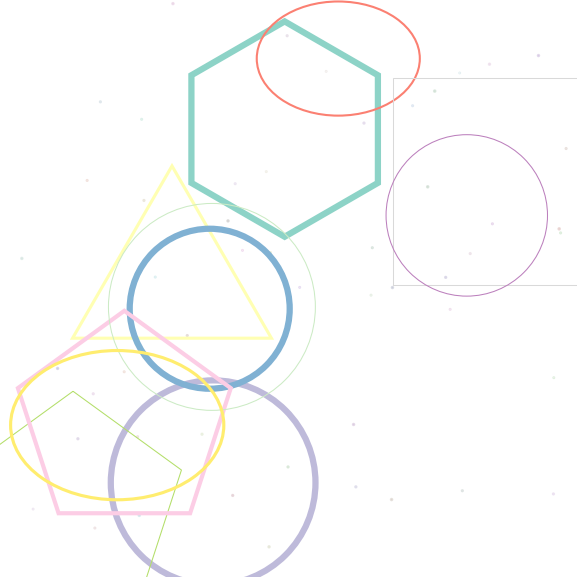[{"shape": "hexagon", "thickness": 3, "radius": 0.93, "center": [0.493, 0.776]}, {"shape": "triangle", "thickness": 1.5, "radius": 0.99, "center": [0.298, 0.513]}, {"shape": "circle", "thickness": 3, "radius": 0.89, "center": [0.369, 0.163]}, {"shape": "oval", "thickness": 1, "radius": 0.71, "center": [0.586, 0.898]}, {"shape": "circle", "thickness": 3, "radius": 0.69, "center": [0.363, 0.465]}, {"shape": "pentagon", "thickness": 0.5, "radius": 0.99, "center": [0.126, 0.124]}, {"shape": "pentagon", "thickness": 2, "radius": 0.97, "center": [0.215, 0.267]}, {"shape": "square", "thickness": 0.5, "radius": 0.9, "center": [0.86, 0.685]}, {"shape": "circle", "thickness": 0.5, "radius": 0.7, "center": [0.808, 0.626]}, {"shape": "circle", "thickness": 0.5, "radius": 0.9, "center": [0.367, 0.468]}, {"shape": "oval", "thickness": 1.5, "radius": 0.92, "center": [0.203, 0.263]}]